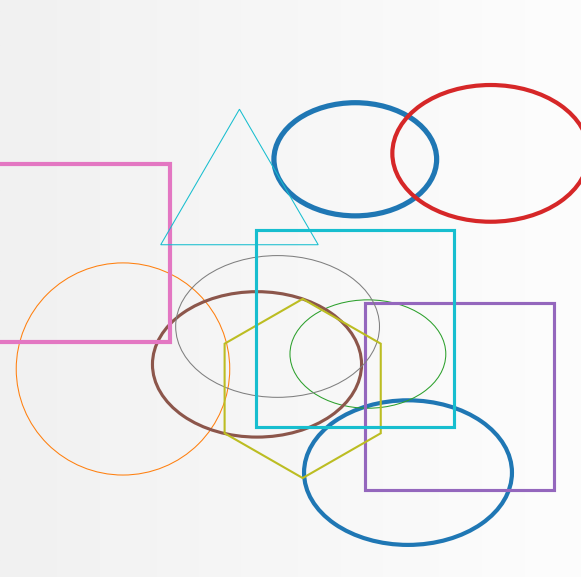[{"shape": "oval", "thickness": 2, "radius": 0.89, "center": [0.702, 0.181]}, {"shape": "oval", "thickness": 2.5, "radius": 0.7, "center": [0.611, 0.723]}, {"shape": "circle", "thickness": 0.5, "radius": 0.92, "center": [0.212, 0.36]}, {"shape": "oval", "thickness": 0.5, "radius": 0.67, "center": [0.633, 0.386]}, {"shape": "oval", "thickness": 2, "radius": 0.85, "center": [0.844, 0.734]}, {"shape": "square", "thickness": 1.5, "radius": 0.81, "center": [0.791, 0.313]}, {"shape": "oval", "thickness": 1.5, "radius": 0.9, "center": [0.442, 0.368]}, {"shape": "square", "thickness": 2, "radius": 0.77, "center": [0.138, 0.561]}, {"shape": "oval", "thickness": 0.5, "radius": 0.88, "center": [0.478, 0.434]}, {"shape": "hexagon", "thickness": 1, "radius": 0.78, "center": [0.521, 0.326]}, {"shape": "triangle", "thickness": 0.5, "radius": 0.78, "center": [0.412, 0.654]}, {"shape": "square", "thickness": 1.5, "radius": 0.85, "center": [0.611, 0.43]}]